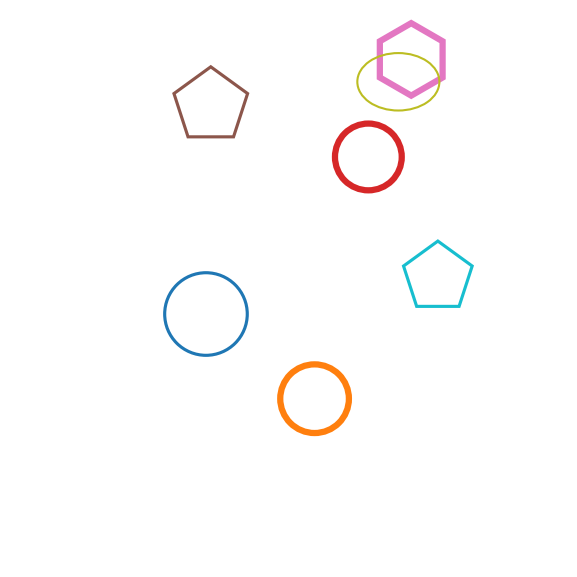[{"shape": "circle", "thickness": 1.5, "radius": 0.36, "center": [0.357, 0.455]}, {"shape": "circle", "thickness": 3, "radius": 0.3, "center": [0.545, 0.309]}, {"shape": "circle", "thickness": 3, "radius": 0.29, "center": [0.638, 0.727]}, {"shape": "pentagon", "thickness": 1.5, "radius": 0.34, "center": [0.365, 0.816]}, {"shape": "hexagon", "thickness": 3, "radius": 0.31, "center": [0.712, 0.896]}, {"shape": "oval", "thickness": 1, "radius": 0.36, "center": [0.69, 0.858]}, {"shape": "pentagon", "thickness": 1.5, "radius": 0.31, "center": [0.758, 0.519]}]